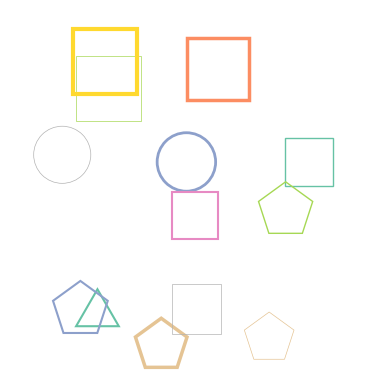[{"shape": "square", "thickness": 1, "radius": 0.31, "center": [0.803, 0.579]}, {"shape": "triangle", "thickness": 1.5, "radius": 0.32, "center": [0.253, 0.185]}, {"shape": "square", "thickness": 2.5, "radius": 0.41, "center": [0.566, 0.821]}, {"shape": "pentagon", "thickness": 1.5, "radius": 0.37, "center": [0.209, 0.196]}, {"shape": "circle", "thickness": 2, "radius": 0.38, "center": [0.484, 0.579]}, {"shape": "square", "thickness": 1.5, "radius": 0.3, "center": [0.507, 0.441]}, {"shape": "square", "thickness": 0.5, "radius": 0.42, "center": [0.282, 0.771]}, {"shape": "pentagon", "thickness": 1, "radius": 0.37, "center": [0.742, 0.454]}, {"shape": "square", "thickness": 3, "radius": 0.42, "center": [0.272, 0.841]}, {"shape": "pentagon", "thickness": 0.5, "radius": 0.34, "center": [0.699, 0.122]}, {"shape": "pentagon", "thickness": 2.5, "radius": 0.35, "center": [0.419, 0.103]}, {"shape": "circle", "thickness": 0.5, "radius": 0.37, "center": [0.162, 0.598]}, {"shape": "square", "thickness": 0.5, "radius": 0.32, "center": [0.51, 0.198]}]